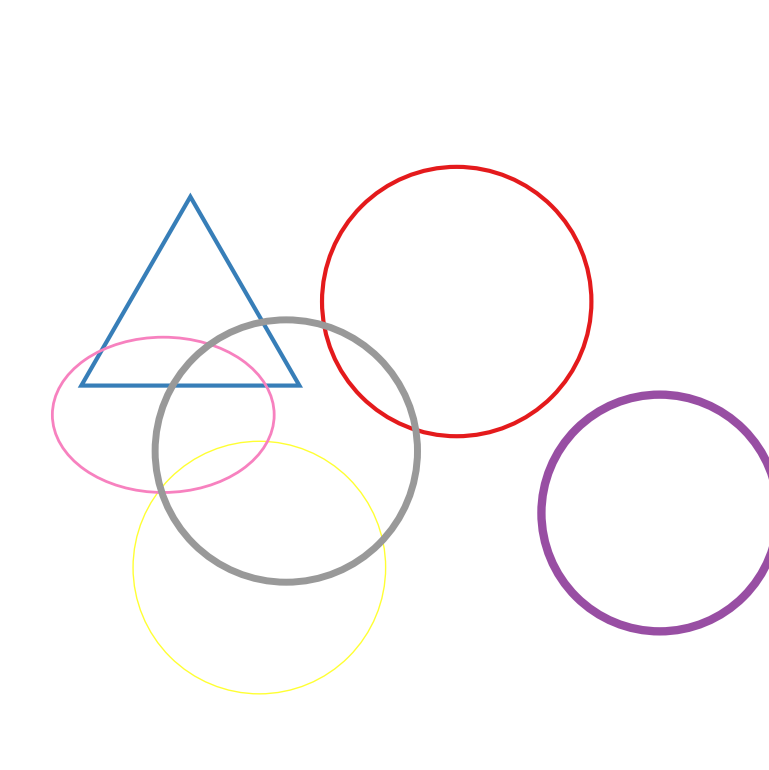[{"shape": "circle", "thickness": 1.5, "radius": 0.87, "center": [0.593, 0.608]}, {"shape": "triangle", "thickness": 1.5, "radius": 0.82, "center": [0.247, 0.581]}, {"shape": "circle", "thickness": 3, "radius": 0.77, "center": [0.857, 0.334]}, {"shape": "circle", "thickness": 0.5, "radius": 0.82, "center": [0.337, 0.263]}, {"shape": "oval", "thickness": 1, "radius": 0.72, "center": [0.212, 0.461]}, {"shape": "circle", "thickness": 2.5, "radius": 0.85, "center": [0.372, 0.414]}]